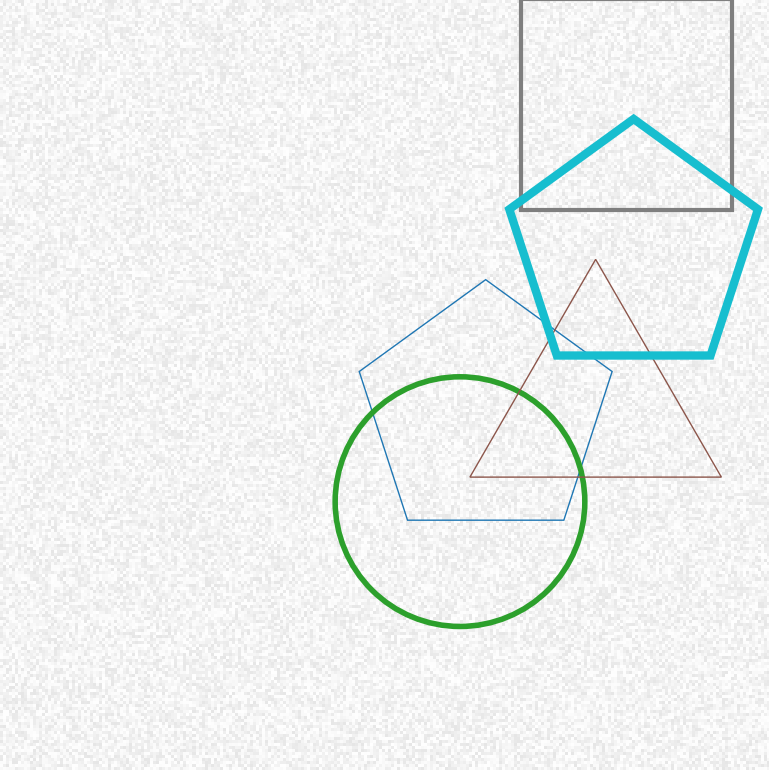[{"shape": "pentagon", "thickness": 0.5, "radius": 0.86, "center": [0.631, 0.464]}, {"shape": "circle", "thickness": 2, "radius": 0.81, "center": [0.597, 0.349]}, {"shape": "triangle", "thickness": 0.5, "radius": 0.94, "center": [0.774, 0.475]}, {"shape": "square", "thickness": 1.5, "radius": 0.68, "center": [0.814, 0.864]}, {"shape": "pentagon", "thickness": 3, "radius": 0.85, "center": [0.823, 0.676]}]